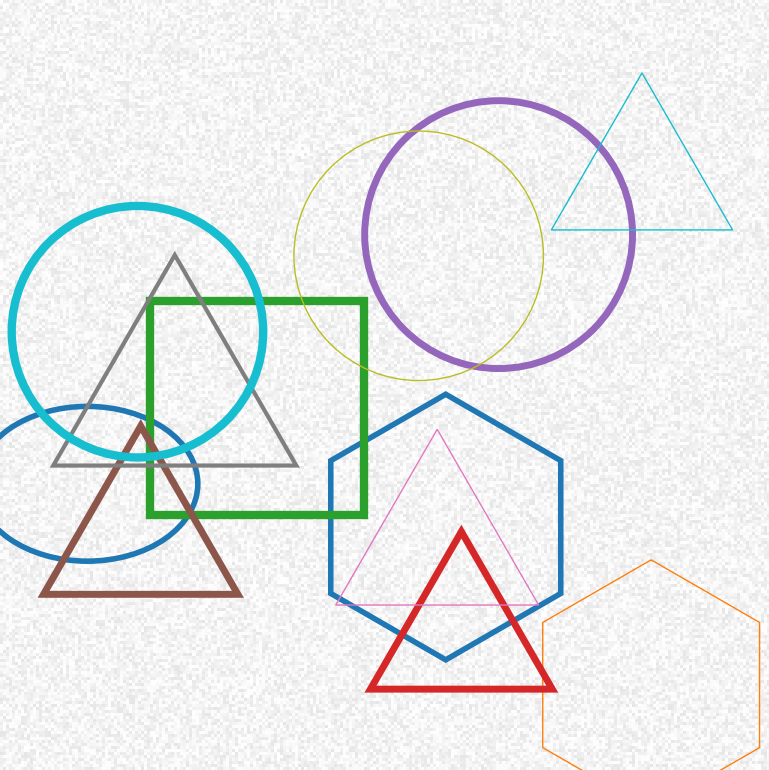[{"shape": "oval", "thickness": 2, "radius": 0.72, "center": [0.113, 0.372]}, {"shape": "hexagon", "thickness": 2, "radius": 0.86, "center": [0.579, 0.316]}, {"shape": "hexagon", "thickness": 0.5, "radius": 0.81, "center": [0.846, 0.11]}, {"shape": "square", "thickness": 3, "radius": 0.7, "center": [0.333, 0.47]}, {"shape": "triangle", "thickness": 2.5, "radius": 0.68, "center": [0.599, 0.173]}, {"shape": "circle", "thickness": 2.5, "radius": 0.87, "center": [0.648, 0.695]}, {"shape": "triangle", "thickness": 2.5, "radius": 0.73, "center": [0.183, 0.301]}, {"shape": "triangle", "thickness": 0.5, "radius": 0.76, "center": [0.568, 0.29]}, {"shape": "triangle", "thickness": 1.5, "radius": 0.91, "center": [0.227, 0.487]}, {"shape": "circle", "thickness": 0.5, "radius": 0.81, "center": [0.544, 0.668]}, {"shape": "circle", "thickness": 3, "radius": 0.82, "center": [0.178, 0.569]}, {"shape": "triangle", "thickness": 0.5, "radius": 0.68, "center": [0.834, 0.769]}]